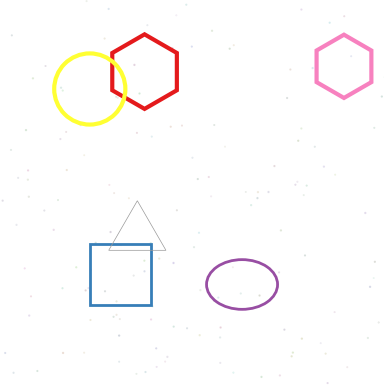[{"shape": "hexagon", "thickness": 3, "radius": 0.48, "center": [0.375, 0.814]}, {"shape": "square", "thickness": 2, "radius": 0.4, "center": [0.313, 0.287]}, {"shape": "oval", "thickness": 2, "radius": 0.46, "center": [0.629, 0.261]}, {"shape": "circle", "thickness": 3, "radius": 0.46, "center": [0.233, 0.769]}, {"shape": "hexagon", "thickness": 3, "radius": 0.41, "center": [0.893, 0.828]}, {"shape": "triangle", "thickness": 0.5, "radius": 0.43, "center": [0.357, 0.393]}]